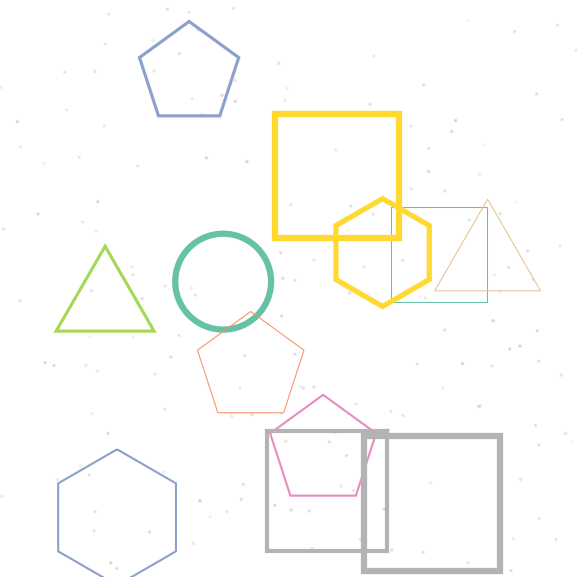[{"shape": "square", "thickness": 0.5, "radius": 0.41, "center": [0.76, 0.558]}, {"shape": "circle", "thickness": 3, "radius": 0.42, "center": [0.386, 0.511]}, {"shape": "pentagon", "thickness": 0.5, "radius": 0.48, "center": [0.434, 0.363]}, {"shape": "pentagon", "thickness": 1.5, "radius": 0.45, "center": [0.327, 0.872]}, {"shape": "hexagon", "thickness": 1, "radius": 0.59, "center": [0.203, 0.103]}, {"shape": "pentagon", "thickness": 1, "radius": 0.48, "center": [0.56, 0.219]}, {"shape": "triangle", "thickness": 1.5, "radius": 0.49, "center": [0.182, 0.475]}, {"shape": "hexagon", "thickness": 2.5, "radius": 0.47, "center": [0.662, 0.562]}, {"shape": "square", "thickness": 3, "radius": 0.54, "center": [0.584, 0.694]}, {"shape": "triangle", "thickness": 0.5, "radius": 0.53, "center": [0.844, 0.548]}, {"shape": "square", "thickness": 2, "radius": 0.52, "center": [0.567, 0.148]}, {"shape": "square", "thickness": 3, "radius": 0.59, "center": [0.749, 0.127]}]